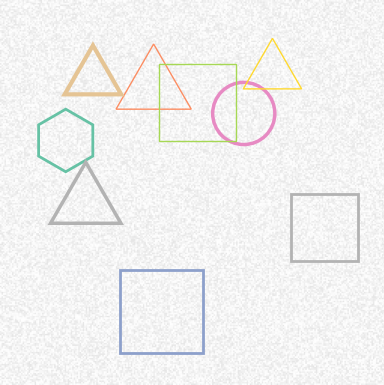[{"shape": "hexagon", "thickness": 2, "radius": 0.41, "center": [0.171, 0.635]}, {"shape": "triangle", "thickness": 1, "radius": 0.56, "center": [0.399, 0.773]}, {"shape": "square", "thickness": 2, "radius": 0.54, "center": [0.419, 0.191]}, {"shape": "circle", "thickness": 2.5, "radius": 0.4, "center": [0.633, 0.705]}, {"shape": "square", "thickness": 1, "radius": 0.5, "center": [0.512, 0.733]}, {"shape": "triangle", "thickness": 1, "radius": 0.44, "center": [0.708, 0.813]}, {"shape": "triangle", "thickness": 3, "radius": 0.42, "center": [0.241, 0.797]}, {"shape": "triangle", "thickness": 2.5, "radius": 0.53, "center": [0.223, 0.473]}, {"shape": "square", "thickness": 2, "radius": 0.44, "center": [0.843, 0.409]}]